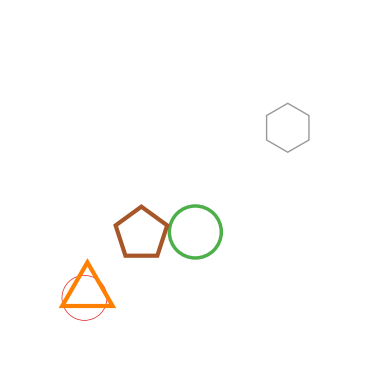[{"shape": "circle", "thickness": 0.5, "radius": 0.29, "center": [0.219, 0.226]}, {"shape": "circle", "thickness": 2.5, "radius": 0.34, "center": [0.507, 0.397]}, {"shape": "triangle", "thickness": 3, "radius": 0.38, "center": [0.227, 0.243]}, {"shape": "pentagon", "thickness": 3, "radius": 0.35, "center": [0.367, 0.393]}, {"shape": "hexagon", "thickness": 1, "radius": 0.32, "center": [0.747, 0.668]}]